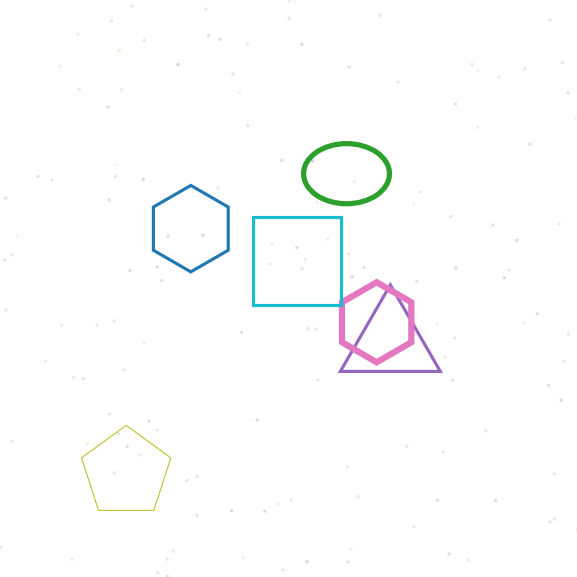[{"shape": "hexagon", "thickness": 1.5, "radius": 0.37, "center": [0.33, 0.603]}, {"shape": "oval", "thickness": 2.5, "radius": 0.37, "center": [0.6, 0.698]}, {"shape": "triangle", "thickness": 1.5, "radius": 0.5, "center": [0.676, 0.406]}, {"shape": "hexagon", "thickness": 3, "radius": 0.35, "center": [0.652, 0.441]}, {"shape": "pentagon", "thickness": 0.5, "radius": 0.41, "center": [0.218, 0.181]}, {"shape": "square", "thickness": 1.5, "radius": 0.38, "center": [0.514, 0.548]}]